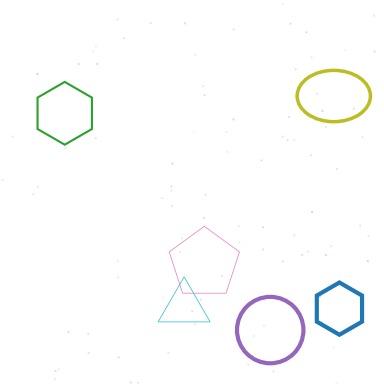[{"shape": "hexagon", "thickness": 3, "radius": 0.34, "center": [0.882, 0.198]}, {"shape": "hexagon", "thickness": 1.5, "radius": 0.41, "center": [0.168, 0.706]}, {"shape": "circle", "thickness": 3, "radius": 0.43, "center": [0.702, 0.143]}, {"shape": "pentagon", "thickness": 0.5, "radius": 0.48, "center": [0.531, 0.316]}, {"shape": "oval", "thickness": 2.5, "radius": 0.48, "center": [0.867, 0.751]}, {"shape": "triangle", "thickness": 0.5, "radius": 0.39, "center": [0.478, 0.203]}]